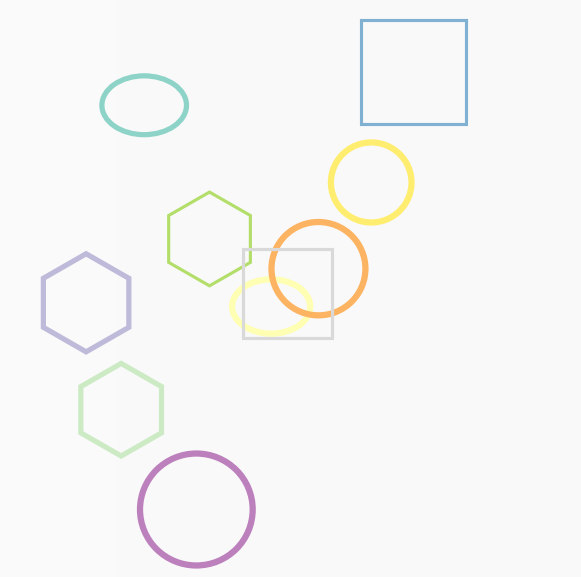[{"shape": "oval", "thickness": 2.5, "radius": 0.36, "center": [0.248, 0.817]}, {"shape": "oval", "thickness": 3, "radius": 0.34, "center": [0.466, 0.468]}, {"shape": "hexagon", "thickness": 2.5, "radius": 0.42, "center": [0.148, 0.475]}, {"shape": "square", "thickness": 1.5, "radius": 0.45, "center": [0.711, 0.875]}, {"shape": "circle", "thickness": 3, "radius": 0.4, "center": [0.548, 0.534]}, {"shape": "hexagon", "thickness": 1.5, "radius": 0.41, "center": [0.36, 0.585]}, {"shape": "square", "thickness": 1.5, "radius": 0.38, "center": [0.494, 0.491]}, {"shape": "circle", "thickness": 3, "radius": 0.48, "center": [0.338, 0.117]}, {"shape": "hexagon", "thickness": 2.5, "radius": 0.4, "center": [0.208, 0.29]}, {"shape": "circle", "thickness": 3, "radius": 0.35, "center": [0.639, 0.683]}]